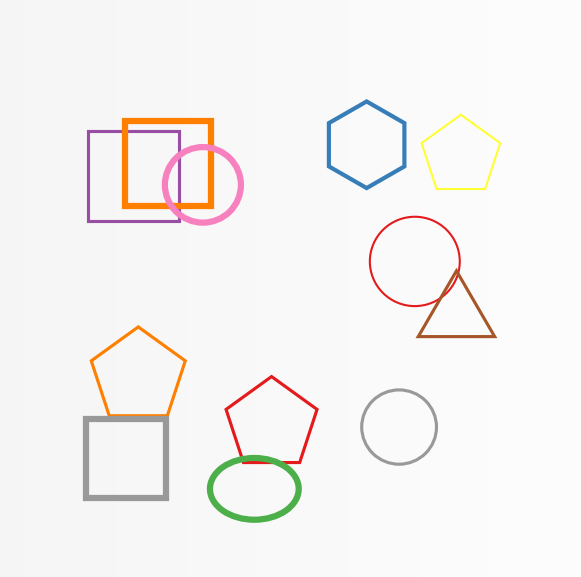[{"shape": "pentagon", "thickness": 1.5, "radius": 0.41, "center": [0.467, 0.265]}, {"shape": "circle", "thickness": 1, "radius": 0.39, "center": [0.714, 0.546]}, {"shape": "hexagon", "thickness": 2, "radius": 0.37, "center": [0.631, 0.748]}, {"shape": "oval", "thickness": 3, "radius": 0.38, "center": [0.438, 0.153]}, {"shape": "square", "thickness": 1.5, "radius": 0.39, "center": [0.23, 0.694]}, {"shape": "square", "thickness": 3, "radius": 0.37, "center": [0.289, 0.717]}, {"shape": "pentagon", "thickness": 1.5, "radius": 0.43, "center": [0.238, 0.348]}, {"shape": "pentagon", "thickness": 1, "radius": 0.36, "center": [0.793, 0.729]}, {"shape": "triangle", "thickness": 1.5, "radius": 0.38, "center": [0.785, 0.454]}, {"shape": "circle", "thickness": 3, "radius": 0.33, "center": [0.349, 0.679]}, {"shape": "circle", "thickness": 1.5, "radius": 0.32, "center": [0.687, 0.26]}, {"shape": "square", "thickness": 3, "radius": 0.34, "center": [0.217, 0.206]}]